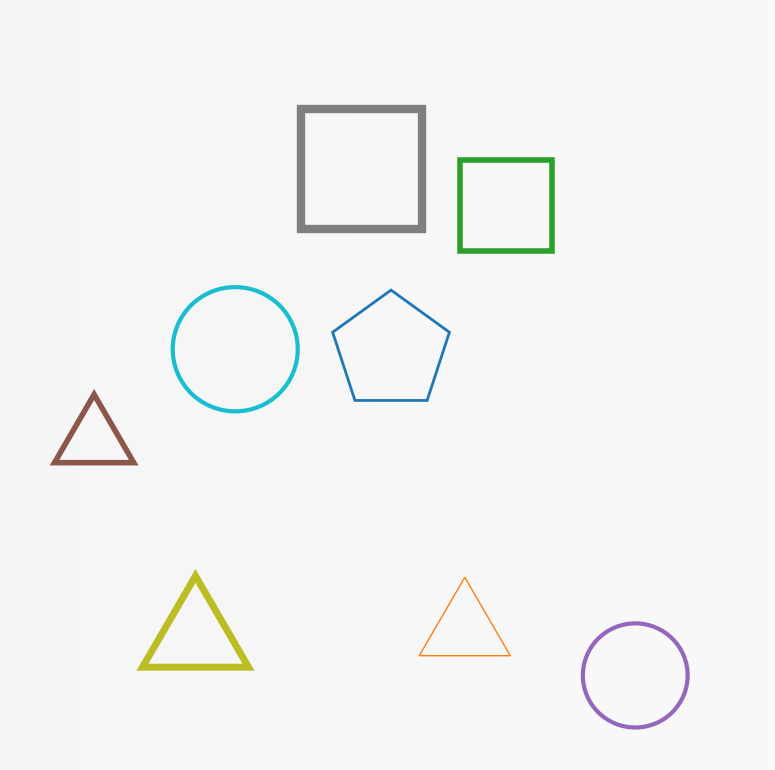[{"shape": "pentagon", "thickness": 1, "radius": 0.4, "center": [0.505, 0.544]}, {"shape": "triangle", "thickness": 0.5, "radius": 0.34, "center": [0.6, 0.182]}, {"shape": "square", "thickness": 2, "radius": 0.29, "center": [0.653, 0.733]}, {"shape": "circle", "thickness": 1.5, "radius": 0.34, "center": [0.82, 0.123]}, {"shape": "triangle", "thickness": 2, "radius": 0.3, "center": [0.121, 0.429]}, {"shape": "square", "thickness": 3, "radius": 0.39, "center": [0.466, 0.78]}, {"shape": "triangle", "thickness": 2.5, "radius": 0.4, "center": [0.252, 0.173]}, {"shape": "circle", "thickness": 1.5, "radius": 0.4, "center": [0.304, 0.546]}]